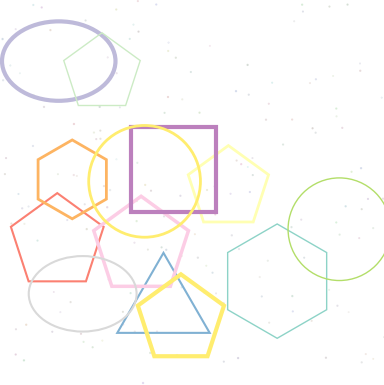[{"shape": "hexagon", "thickness": 1, "radius": 0.74, "center": [0.72, 0.27]}, {"shape": "pentagon", "thickness": 2, "radius": 0.55, "center": [0.593, 0.512]}, {"shape": "oval", "thickness": 3, "radius": 0.74, "center": [0.153, 0.841]}, {"shape": "pentagon", "thickness": 1.5, "radius": 0.63, "center": [0.149, 0.372]}, {"shape": "triangle", "thickness": 1.5, "radius": 0.69, "center": [0.425, 0.205]}, {"shape": "hexagon", "thickness": 2, "radius": 0.51, "center": [0.188, 0.534]}, {"shape": "circle", "thickness": 1, "radius": 0.67, "center": [0.881, 0.405]}, {"shape": "pentagon", "thickness": 2.5, "radius": 0.65, "center": [0.366, 0.361]}, {"shape": "oval", "thickness": 1.5, "radius": 0.7, "center": [0.215, 0.237]}, {"shape": "square", "thickness": 3, "radius": 0.55, "center": [0.45, 0.56]}, {"shape": "pentagon", "thickness": 1, "radius": 0.52, "center": [0.265, 0.81]}, {"shape": "circle", "thickness": 2, "radius": 0.73, "center": [0.376, 0.529]}, {"shape": "pentagon", "thickness": 3, "radius": 0.59, "center": [0.47, 0.17]}]